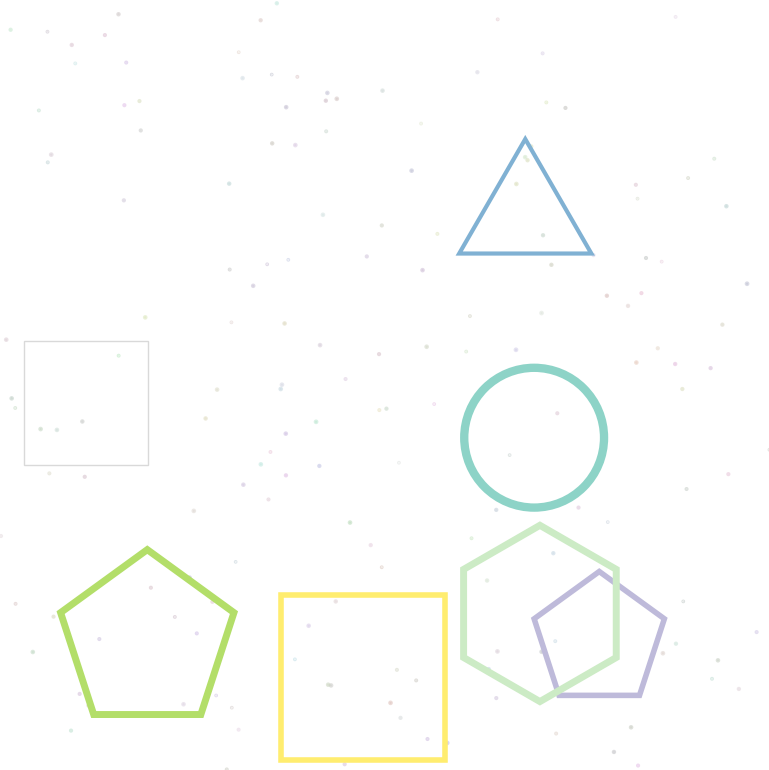[{"shape": "circle", "thickness": 3, "radius": 0.45, "center": [0.694, 0.432]}, {"shape": "pentagon", "thickness": 2, "radius": 0.44, "center": [0.778, 0.169]}, {"shape": "triangle", "thickness": 1.5, "radius": 0.5, "center": [0.682, 0.72]}, {"shape": "pentagon", "thickness": 2.5, "radius": 0.59, "center": [0.191, 0.168]}, {"shape": "square", "thickness": 0.5, "radius": 0.4, "center": [0.111, 0.477]}, {"shape": "hexagon", "thickness": 2.5, "radius": 0.57, "center": [0.701, 0.203]}, {"shape": "square", "thickness": 2, "radius": 0.53, "center": [0.472, 0.12]}]